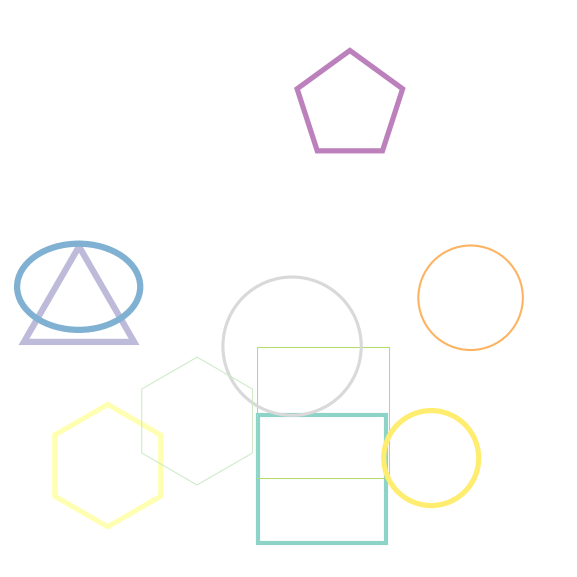[{"shape": "square", "thickness": 2, "radius": 0.55, "center": [0.558, 0.17]}, {"shape": "hexagon", "thickness": 2.5, "radius": 0.53, "center": [0.187, 0.193]}, {"shape": "triangle", "thickness": 3, "radius": 0.55, "center": [0.137, 0.462]}, {"shape": "oval", "thickness": 3, "radius": 0.53, "center": [0.136, 0.503]}, {"shape": "circle", "thickness": 1, "radius": 0.45, "center": [0.815, 0.484]}, {"shape": "square", "thickness": 0.5, "radius": 0.57, "center": [0.559, 0.284]}, {"shape": "circle", "thickness": 1.5, "radius": 0.6, "center": [0.506, 0.4]}, {"shape": "pentagon", "thickness": 2.5, "radius": 0.48, "center": [0.606, 0.816]}, {"shape": "hexagon", "thickness": 0.5, "radius": 0.55, "center": [0.341, 0.27]}, {"shape": "circle", "thickness": 2.5, "radius": 0.41, "center": [0.747, 0.206]}]